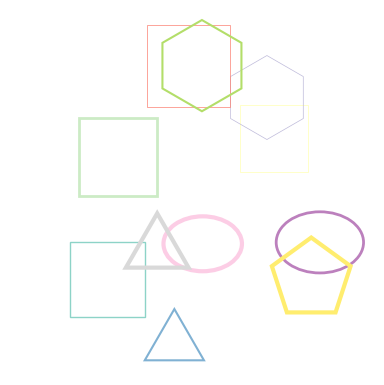[{"shape": "square", "thickness": 1, "radius": 0.49, "center": [0.28, 0.275]}, {"shape": "square", "thickness": 0.5, "radius": 0.44, "center": [0.712, 0.641]}, {"shape": "hexagon", "thickness": 0.5, "radius": 0.55, "center": [0.693, 0.747]}, {"shape": "square", "thickness": 0.5, "radius": 0.53, "center": [0.489, 0.828]}, {"shape": "triangle", "thickness": 1.5, "radius": 0.44, "center": [0.453, 0.109]}, {"shape": "hexagon", "thickness": 1.5, "radius": 0.59, "center": [0.525, 0.83]}, {"shape": "oval", "thickness": 3, "radius": 0.51, "center": [0.527, 0.367]}, {"shape": "triangle", "thickness": 3, "radius": 0.47, "center": [0.408, 0.352]}, {"shape": "oval", "thickness": 2, "radius": 0.57, "center": [0.831, 0.37]}, {"shape": "square", "thickness": 2, "radius": 0.5, "center": [0.307, 0.592]}, {"shape": "pentagon", "thickness": 3, "radius": 0.54, "center": [0.808, 0.275]}]